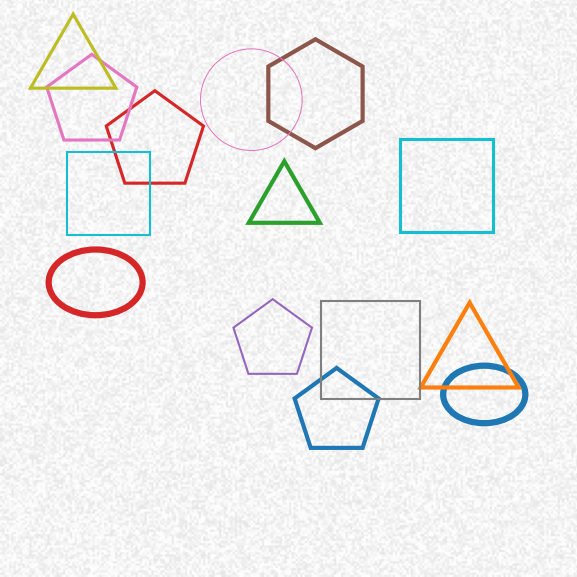[{"shape": "pentagon", "thickness": 2, "radius": 0.38, "center": [0.583, 0.285]}, {"shape": "oval", "thickness": 3, "radius": 0.36, "center": [0.839, 0.316]}, {"shape": "triangle", "thickness": 2, "radius": 0.49, "center": [0.813, 0.377]}, {"shape": "triangle", "thickness": 2, "radius": 0.36, "center": [0.492, 0.649]}, {"shape": "pentagon", "thickness": 1.5, "radius": 0.44, "center": [0.268, 0.754]}, {"shape": "oval", "thickness": 3, "radius": 0.41, "center": [0.166, 0.51]}, {"shape": "pentagon", "thickness": 1, "radius": 0.36, "center": [0.472, 0.41]}, {"shape": "hexagon", "thickness": 2, "radius": 0.47, "center": [0.546, 0.837]}, {"shape": "circle", "thickness": 0.5, "radius": 0.44, "center": [0.435, 0.827]}, {"shape": "pentagon", "thickness": 1.5, "radius": 0.41, "center": [0.159, 0.823]}, {"shape": "square", "thickness": 1, "radius": 0.43, "center": [0.642, 0.393]}, {"shape": "triangle", "thickness": 1.5, "radius": 0.43, "center": [0.127, 0.889]}, {"shape": "square", "thickness": 1.5, "radius": 0.4, "center": [0.773, 0.678]}, {"shape": "square", "thickness": 1, "radius": 0.36, "center": [0.189, 0.663]}]